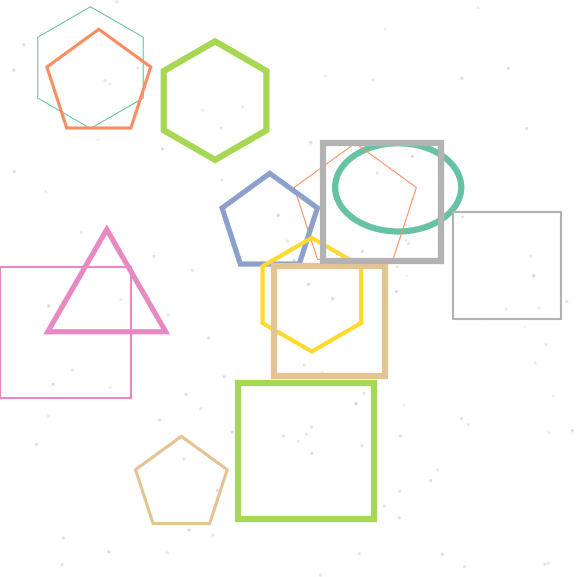[{"shape": "oval", "thickness": 3, "radius": 0.55, "center": [0.689, 0.675]}, {"shape": "hexagon", "thickness": 0.5, "radius": 0.53, "center": [0.157, 0.882]}, {"shape": "pentagon", "thickness": 0.5, "radius": 0.56, "center": [0.615, 0.64]}, {"shape": "pentagon", "thickness": 1.5, "radius": 0.47, "center": [0.171, 0.854]}, {"shape": "pentagon", "thickness": 2.5, "radius": 0.43, "center": [0.467, 0.612]}, {"shape": "triangle", "thickness": 2.5, "radius": 0.59, "center": [0.185, 0.484]}, {"shape": "square", "thickness": 1, "radius": 0.57, "center": [0.113, 0.423]}, {"shape": "hexagon", "thickness": 3, "radius": 0.51, "center": [0.372, 0.825]}, {"shape": "square", "thickness": 3, "radius": 0.59, "center": [0.529, 0.218]}, {"shape": "hexagon", "thickness": 2, "radius": 0.49, "center": [0.54, 0.489]}, {"shape": "pentagon", "thickness": 1.5, "radius": 0.42, "center": [0.314, 0.16]}, {"shape": "square", "thickness": 3, "radius": 0.48, "center": [0.571, 0.443]}, {"shape": "square", "thickness": 1, "radius": 0.46, "center": [0.878, 0.54]}, {"shape": "square", "thickness": 3, "radius": 0.51, "center": [0.661, 0.649]}]